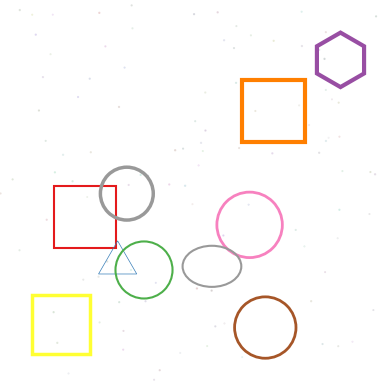[{"shape": "square", "thickness": 1.5, "radius": 0.4, "center": [0.22, 0.436]}, {"shape": "triangle", "thickness": 0.5, "radius": 0.29, "center": [0.306, 0.317]}, {"shape": "circle", "thickness": 1.5, "radius": 0.37, "center": [0.374, 0.299]}, {"shape": "hexagon", "thickness": 3, "radius": 0.35, "center": [0.884, 0.845]}, {"shape": "square", "thickness": 3, "radius": 0.41, "center": [0.711, 0.712]}, {"shape": "square", "thickness": 2.5, "radius": 0.38, "center": [0.158, 0.157]}, {"shape": "circle", "thickness": 2, "radius": 0.4, "center": [0.689, 0.149]}, {"shape": "circle", "thickness": 2, "radius": 0.43, "center": [0.648, 0.416]}, {"shape": "circle", "thickness": 2.5, "radius": 0.34, "center": [0.329, 0.497]}, {"shape": "oval", "thickness": 1.5, "radius": 0.38, "center": [0.551, 0.308]}]